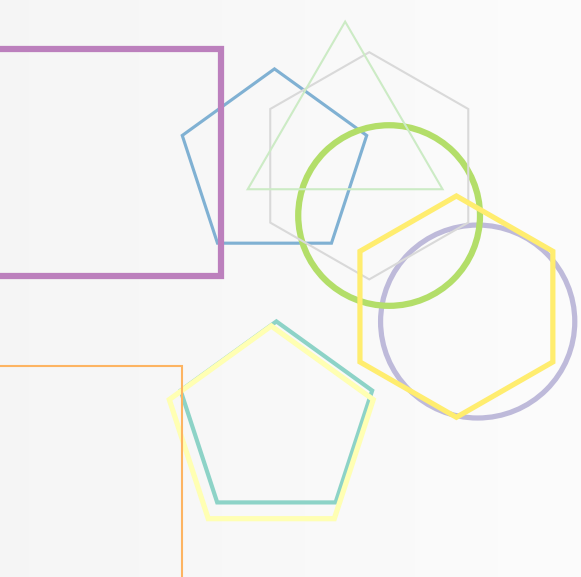[{"shape": "pentagon", "thickness": 2, "radius": 0.87, "center": [0.476, 0.269]}, {"shape": "pentagon", "thickness": 2.5, "radius": 0.92, "center": [0.467, 0.25]}, {"shape": "circle", "thickness": 2.5, "radius": 0.84, "center": [0.822, 0.442]}, {"shape": "pentagon", "thickness": 1.5, "radius": 0.83, "center": [0.472, 0.713]}, {"shape": "square", "thickness": 1, "radius": 0.92, "center": [0.128, 0.18]}, {"shape": "circle", "thickness": 3, "radius": 0.78, "center": [0.669, 0.626]}, {"shape": "hexagon", "thickness": 1, "radius": 0.98, "center": [0.635, 0.712]}, {"shape": "square", "thickness": 3, "radius": 0.98, "center": [0.184, 0.718]}, {"shape": "triangle", "thickness": 1, "radius": 0.97, "center": [0.594, 0.768]}, {"shape": "hexagon", "thickness": 2.5, "radius": 0.96, "center": [0.785, 0.468]}]